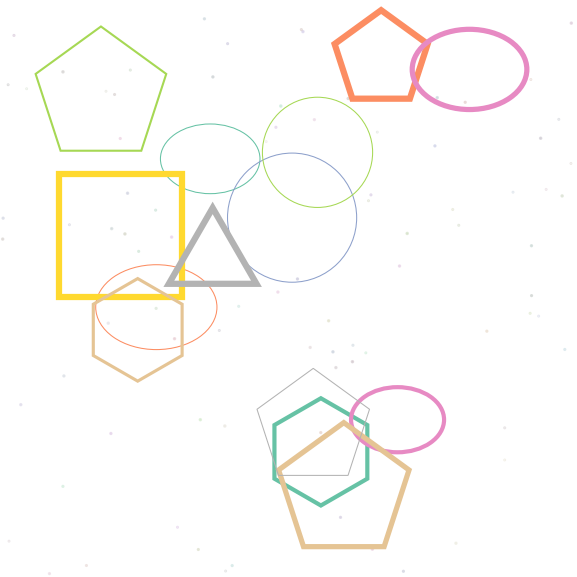[{"shape": "oval", "thickness": 0.5, "radius": 0.43, "center": [0.364, 0.724]}, {"shape": "hexagon", "thickness": 2, "radius": 0.46, "center": [0.556, 0.217]}, {"shape": "oval", "thickness": 0.5, "radius": 0.52, "center": [0.271, 0.467]}, {"shape": "pentagon", "thickness": 3, "radius": 0.42, "center": [0.66, 0.897]}, {"shape": "circle", "thickness": 0.5, "radius": 0.56, "center": [0.506, 0.622]}, {"shape": "oval", "thickness": 2.5, "radius": 0.5, "center": [0.813, 0.879]}, {"shape": "oval", "thickness": 2, "radius": 0.4, "center": [0.688, 0.272]}, {"shape": "circle", "thickness": 0.5, "radius": 0.48, "center": [0.55, 0.735]}, {"shape": "pentagon", "thickness": 1, "radius": 0.59, "center": [0.175, 0.834]}, {"shape": "square", "thickness": 3, "radius": 0.53, "center": [0.209, 0.591]}, {"shape": "pentagon", "thickness": 2.5, "radius": 0.59, "center": [0.595, 0.149]}, {"shape": "hexagon", "thickness": 1.5, "radius": 0.44, "center": [0.238, 0.428]}, {"shape": "triangle", "thickness": 3, "radius": 0.44, "center": [0.368, 0.552]}, {"shape": "pentagon", "thickness": 0.5, "radius": 0.51, "center": [0.542, 0.259]}]